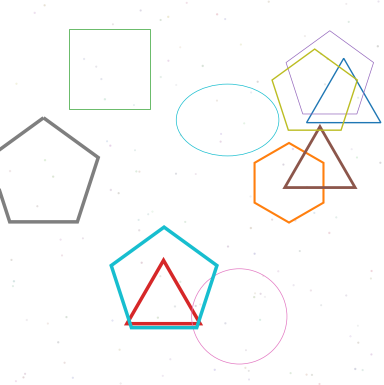[{"shape": "triangle", "thickness": 1, "radius": 0.56, "center": [0.893, 0.737]}, {"shape": "hexagon", "thickness": 1.5, "radius": 0.52, "center": [0.751, 0.525]}, {"shape": "square", "thickness": 0.5, "radius": 0.52, "center": [0.285, 0.821]}, {"shape": "triangle", "thickness": 2.5, "radius": 0.55, "center": [0.425, 0.214]}, {"shape": "pentagon", "thickness": 0.5, "radius": 0.6, "center": [0.857, 0.801]}, {"shape": "triangle", "thickness": 2, "radius": 0.53, "center": [0.831, 0.566]}, {"shape": "circle", "thickness": 0.5, "radius": 0.62, "center": [0.622, 0.178]}, {"shape": "pentagon", "thickness": 2.5, "radius": 0.75, "center": [0.113, 0.545]}, {"shape": "pentagon", "thickness": 1, "radius": 0.58, "center": [0.817, 0.756]}, {"shape": "oval", "thickness": 0.5, "radius": 0.67, "center": [0.591, 0.688]}, {"shape": "pentagon", "thickness": 2.5, "radius": 0.72, "center": [0.426, 0.266]}]